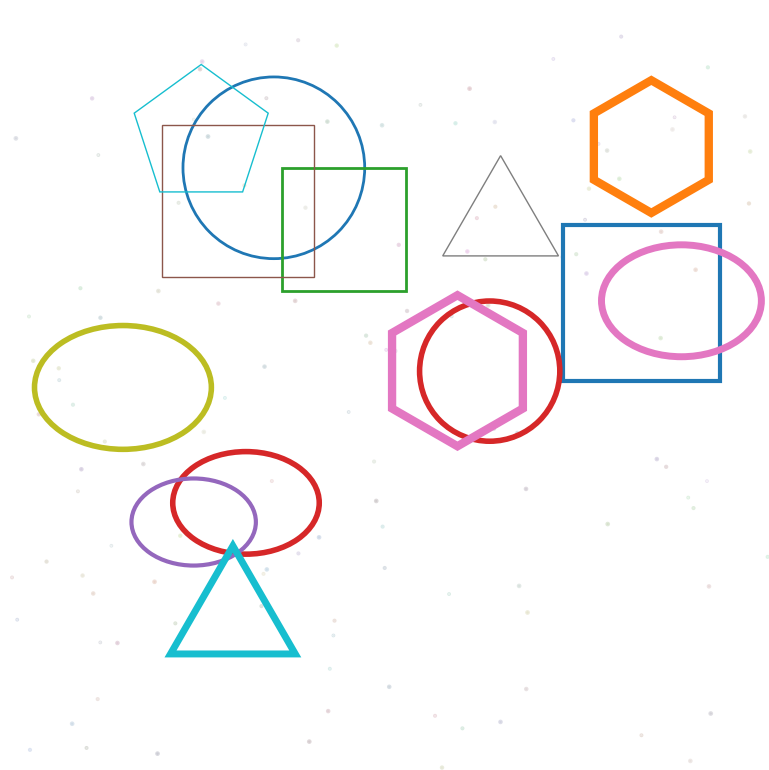[{"shape": "square", "thickness": 1.5, "radius": 0.51, "center": [0.833, 0.606]}, {"shape": "circle", "thickness": 1, "radius": 0.59, "center": [0.356, 0.782]}, {"shape": "hexagon", "thickness": 3, "radius": 0.43, "center": [0.846, 0.81]}, {"shape": "square", "thickness": 1, "radius": 0.4, "center": [0.447, 0.702]}, {"shape": "circle", "thickness": 2, "radius": 0.46, "center": [0.636, 0.518]}, {"shape": "oval", "thickness": 2, "radius": 0.48, "center": [0.319, 0.347]}, {"shape": "oval", "thickness": 1.5, "radius": 0.4, "center": [0.252, 0.322]}, {"shape": "square", "thickness": 0.5, "radius": 0.49, "center": [0.309, 0.739]}, {"shape": "oval", "thickness": 2.5, "radius": 0.52, "center": [0.885, 0.609]}, {"shape": "hexagon", "thickness": 3, "radius": 0.49, "center": [0.594, 0.519]}, {"shape": "triangle", "thickness": 0.5, "radius": 0.43, "center": [0.65, 0.711]}, {"shape": "oval", "thickness": 2, "radius": 0.57, "center": [0.16, 0.497]}, {"shape": "pentagon", "thickness": 0.5, "radius": 0.46, "center": [0.261, 0.825]}, {"shape": "triangle", "thickness": 2.5, "radius": 0.47, "center": [0.302, 0.197]}]